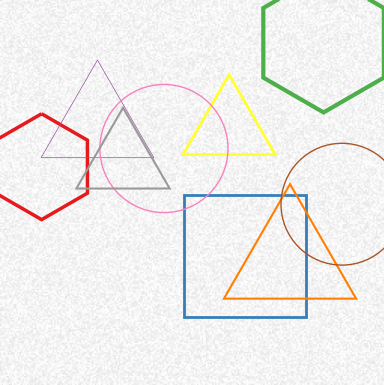[{"shape": "hexagon", "thickness": 2.5, "radius": 0.69, "center": [0.108, 0.567]}, {"shape": "square", "thickness": 2, "radius": 0.79, "center": [0.636, 0.336]}, {"shape": "hexagon", "thickness": 3, "radius": 0.9, "center": [0.84, 0.889]}, {"shape": "triangle", "thickness": 0.5, "radius": 0.85, "center": [0.253, 0.675]}, {"shape": "triangle", "thickness": 1.5, "radius": 0.99, "center": [0.753, 0.323]}, {"shape": "triangle", "thickness": 2, "radius": 0.69, "center": [0.595, 0.668]}, {"shape": "circle", "thickness": 1, "radius": 0.79, "center": [0.888, 0.47]}, {"shape": "circle", "thickness": 1, "radius": 0.83, "center": [0.426, 0.614]}, {"shape": "triangle", "thickness": 1.5, "radius": 0.7, "center": [0.32, 0.58]}]